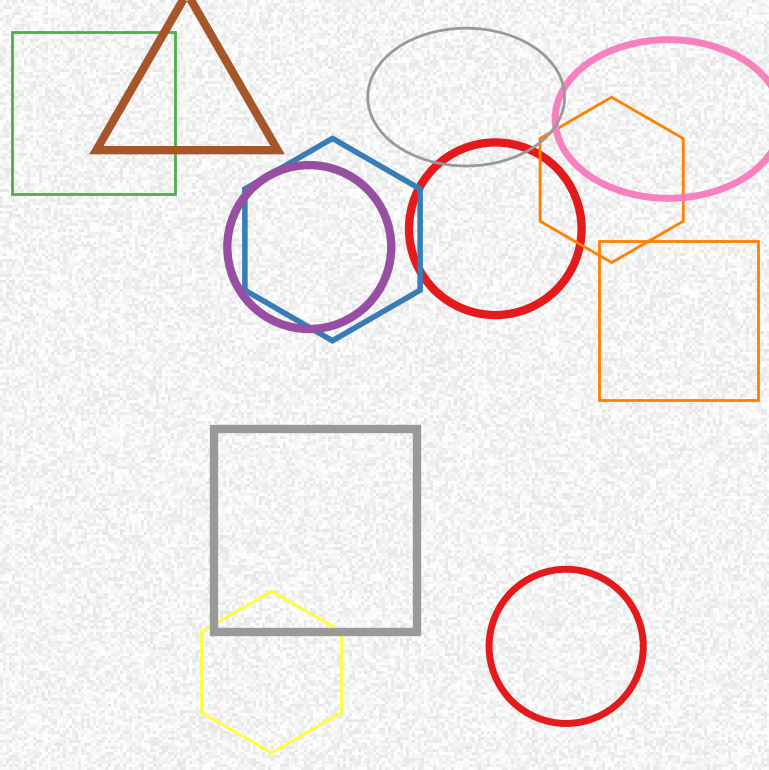[{"shape": "circle", "thickness": 2.5, "radius": 0.5, "center": [0.735, 0.161]}, {"shape": "circle", "thickness": 3, "radius": 0.56, "center": [0.643, 0.703]}, {"shape": "hexagon", "thickness": 2, "radius": 0.66, "center": [0.432, 0.689]}, {"shape": "square", "thickness": 1, "radius": 0.53, "center": [0.121, 0.853]}, {"shape": "circle", "thickness": 3, "radius": 0.53, "center": [0.402, 0.679]}, {"shape": "hexagon", "thickness": 1, "radius": 0.54, "center": [0.794, 0.766]}, {"shape": "square", "thickness": 1, "radius": 0.52, "center": [0.881, 0.583]}, {"shape": "hexagon", "thickness": 1, "radius": 0.52, "center": [0.353, 0.127]}, {"shape": "triangle", "thickness": 3, "radius": 0.68, "center": [0.243, 0.873]}, {"shape": "oval", "thickness": 2.5, "radius": 0.74, "center": [0.868, 0.845]}, {"shape": "square", "thickness": 3, "radius": 0.66, "center": [0.409, 0.311]}, {"shape": "oval", "thickness": 1, "radius": 0.64, "center": [0.605, 0.874]}]